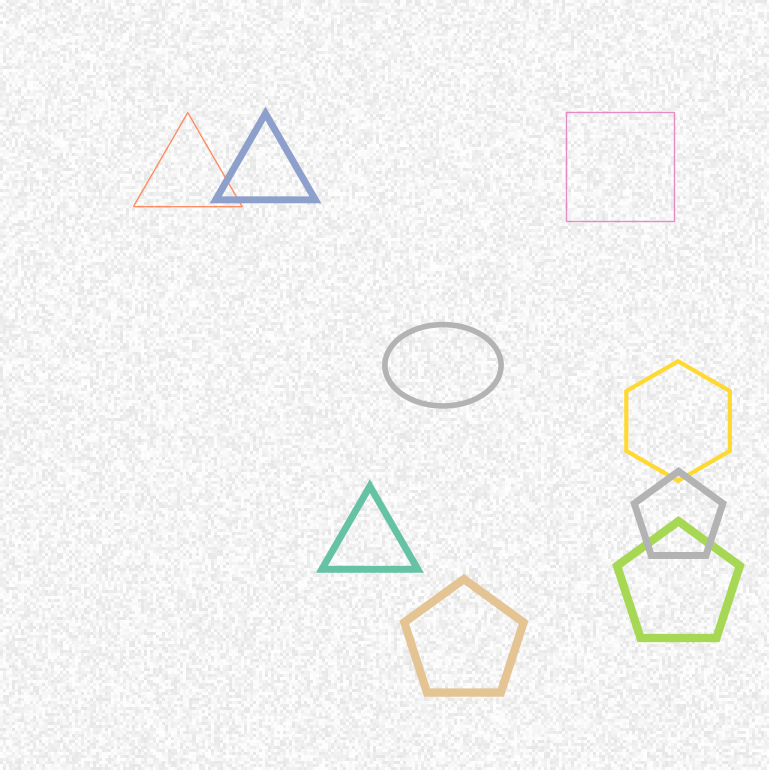[{"shape": "triangle", "thickness": 2.5, "radius": 0.36, "center": [0.48, 0.297]}, {"shape": "triangle", "thickness": 0.5, "radius": 0.41, "center": [0.244, 0.772]}, {"shape": "triangle", "thickness": 2.5, "radius": 0.37, "center": [0.345, 0.778]}, {"shape": "square", "thickness": 0.5, "radius": 0.35, "center": [0.805, 0.784]}, {"shape": "pentagon", "thickness": 3, "radius": 0.42, "center": [0.881, 0.239]}, {"shape": "hexagon", "thickness": 1.5, "radius": 0.39, "center": [0.881, 0.453]}, {"shape": "pentagon", "thickness": 3, "radius": 0.41, "center": [0.603, 0.166]}, {"shape": "pentagon", "thickness": 2.5, "radius": 0.3, "center": [0.881, 0.328]}, {"shape": "oval", "thickness": 2, "radius": 0.38, "center": [0.575, 0.526]}]